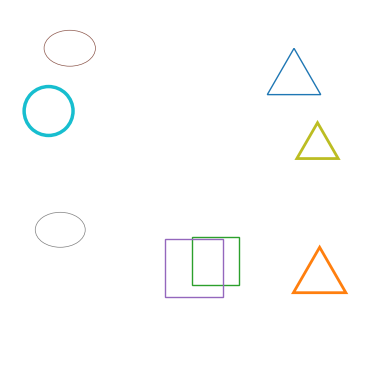[{"shape": "triangle", "thickness": 1, "radius": 0.4, "center": [0.764, 0.794]}, {"shape": "triangle", "thickness": 2, "radius": 0.39, "center": [0.83, 0.279]}, {"shape": "square", "thickness": 1, "radius": 0.31, "center": [0.56, 0.322]}, {"shape": "square", "thickness": 1, "radius": 0.37, "center": [0.504, 0.303]}, {"shape": "oval", "thickness": 0.5, "radius": 0.33, "center": [0.181, 0.875]}, {"shape": "oval", "thickness": 0.5, "radius": 0.32, "center": [0.156, 0.403]}, {"shape": "triangle", "thickness": 2, "radius": 0.31, "center": [0.825, 0.619]}, {"shape": "circle", "thickness": 2.5, "radius": 0.32, "center": [0.126, 0.712]}]